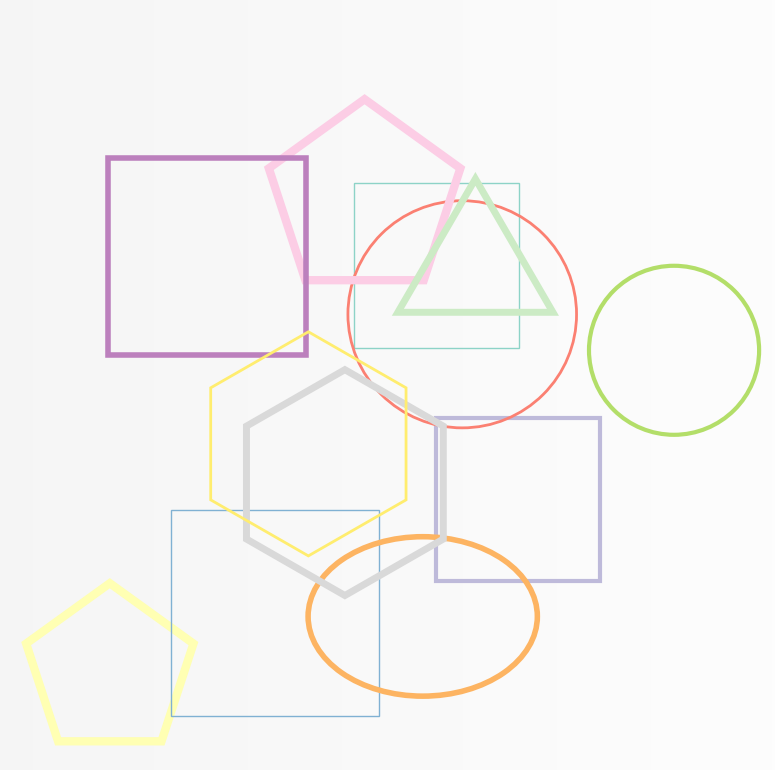[{"shape": "square", "thickness": 0.5, "radius": 0.53, "center": [0.563, 0.655]}, {"shape": "pentagon", "thickness": 3, "radius": 0.57, "center": [0.142, 0.129]}, {"shape": "square", "thickness": 1.5, "radius": 0.53, "center": [0.669, 0.351]}, {"shape": "circle", "thickness": 1, "radius": 0.74, "center": [0.596, 0.592]}, {"shape": "square", "thickness": 0.5, "radius": 0.67, "center": [0.355, 0.204]}, {"shape": "oval", "thickness": 2, "radius": 0.74, "center": [0.545, 0.199]}, {"shape": "circle", "thickness": 1.5, "radius": 0.55, "center": [0.87, 0.545]}, {"shape": "pentagon", "thickness": 3, "radius": 0.65, "center": [0.47, 0.741]}, {"shape": "hexagon", "thickness": 2.5, "radius": 0.73, "center": [0.445, 0.373]}, {"shape": "square", "thickness": 2, "radius": 0.64, "center": [0.267, 0.667]}, {"shape": "triangle", "thickness": 2.5, "radius": 0.58, "center": [0.613, 0.652]}, {"shape": "hexagon", "thickness": 1, "radius": 0.73, "center": [0.398, 0.424]}]